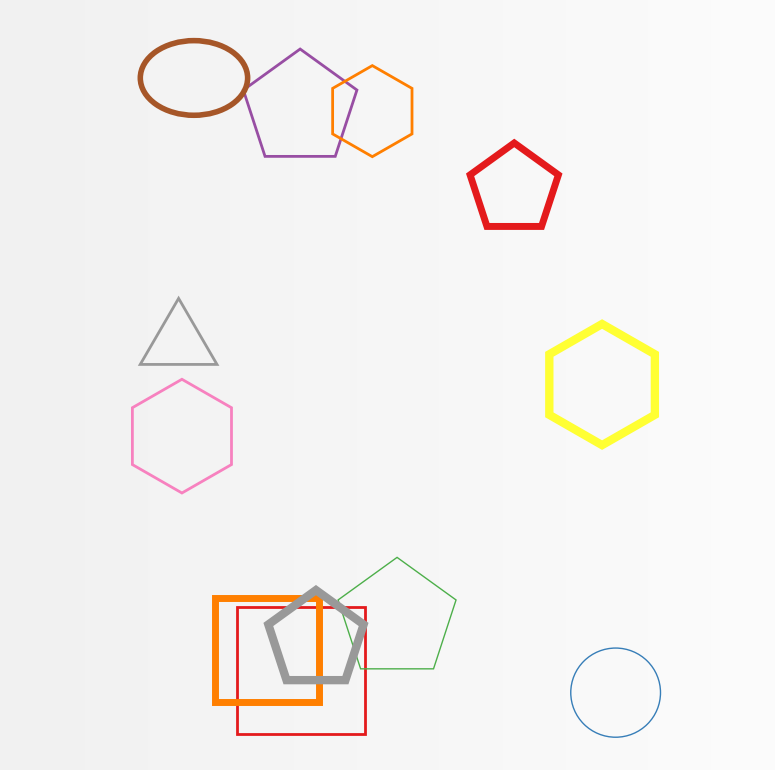[{"shape": "pentagon", "thickness": 2.5, "radius": 0.3, "center": [0.664, 0.754]}, {"shape": "square", "thickness": 1, "radius": 0.41, "center": [0.388, 0.129]}, {"shape": "circle", "thickness": 0.5, "radius": 0.29, "center": [0.794, 0.1]}, {"shape": "pentagon", "thickness": 0.5, "radius": 0.4, "center": [0.512, 0.196]}, {"shape": "pentagon", "thickness": 1, "radius": 0.39, "center": [0.387, 0.859]}, {"shape": "hexagon", "thickness": 1, "radius": 0.3, "center": [0.48, 0.856]}, {"shape": "square", "thickness": 2.5, "radius": 0.34, "center": [0.344, 0.156]}, {"shape": "hexagon", "thickness": 3, "radius": 0.39, "center": [0.777, 0.501]}, {"shape": "oval", "thickness": 2, "radius": 0.35, "center": [0.25, 0.899]}, {"shape": "hexagon", "thickness": 1, "radius": 0.37, "center": [0.235, 0.434]}, {"shape": "pentagon", "thickness": 3, "radius": 0.32, "center": [0.408, 0.169]}, {"shape": "triangle", "thickness": 1, "radius": 0.29, "center": [0.23, 0.555]}]